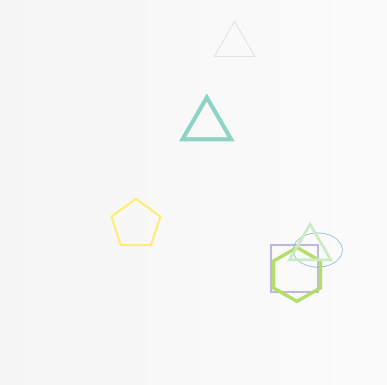[{"shape": "triangle", "thickness": 3, "radius": 0.36, "center": [0.534, 0.674]}, {"shape": "square", "thickness": 1.5, "radius": 0.3, "center": [0.759, 0.302]}, {"shape": "oval", "thickness": 0.5, "radius": 0.32, "center": [0.82, 0.35]}, {"shape": "hexagon", "thickness": 2.5, "radius": 0.35, "center": [0.766, 0.287]}, {"shape": "triangle", "thickness": 0.5, "radius": 0.3, "center": [0.605, 0.884]}, {"shape": "triangle", "thickness": 2, "radius": 0.31, "center": [0.8, 0.356]}, {"shape": "pentagon", "thickness": 1.5, "radius": 0.33, "center": [0.351, 0.417]}]